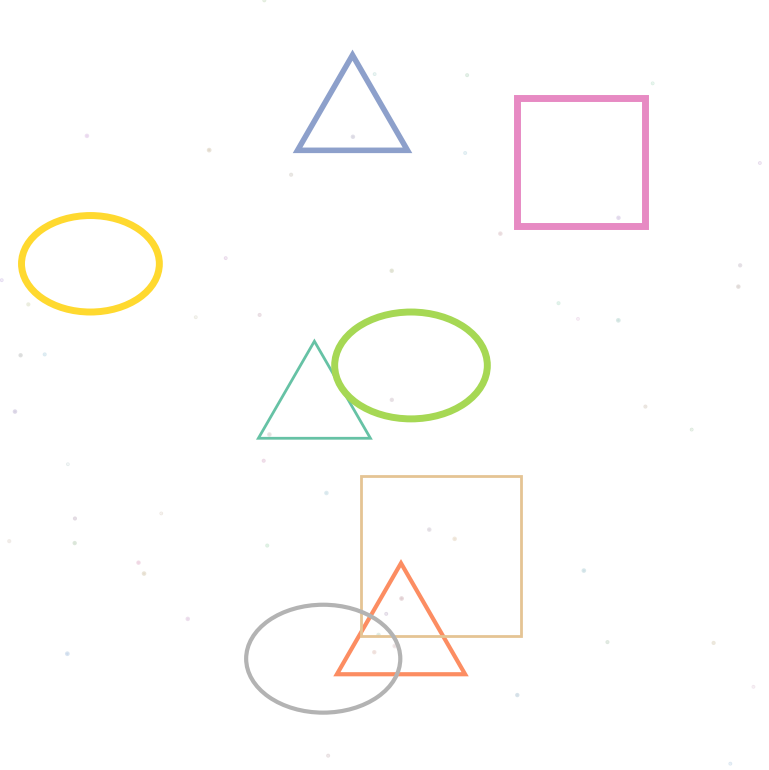[{"shape": "triangle", "thickness": 1, "radius": 0.42, "center": [0.408, 0.473]}, {"shape": "triangle", "thickness": 1.5, "radius": 0.48, "center": [0.521, 0.172]}, {"shape": "triangle", "thickness": 2, "radius": 0.41, "center": [0.458, 0.846]}, {"shape": "square", "thickness": 2.5, "radius": 0.42, "center": [0.754, 0.789]}, {"shape": "oval", "thickness": 2.5, "radius": 0.5, "center": [0.534, 0.525]}, {"shape": "oval", "thickness": 2.5, "radius": 0.45, "center": [0.117, 0.657]}, {"shape": "square", "thickness": 1, "radius": 0.52, "center": [0.573, 0.278]}, {"shape": "oval", "thickness": 1.5, "radius": 0.5, "center": [0.42, 0.145]}]